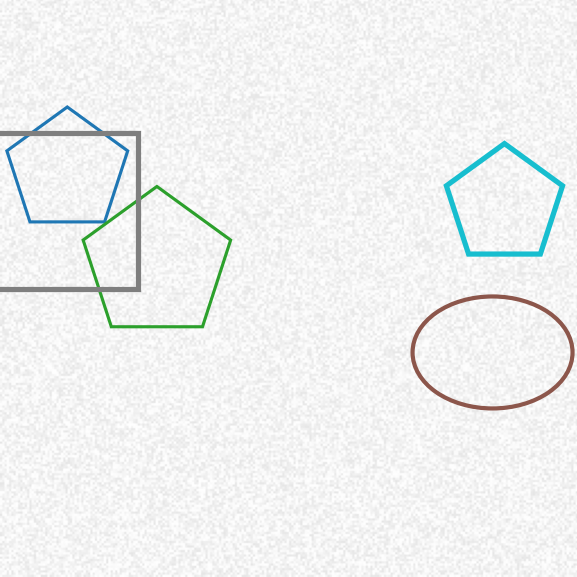[{"shape": "pentagon", "thickness": 1.5, "radius": 0.55, "center": [0.117, 0.704]}, {"shape": "pentagon", "thickness": 1.5, "radius": 0.67, "center": [0.272, 0.542]}, {"shape": "oval", "thickness": 2, "radius": 0.69, "center": [0.853, 0.389]}, {"shape": "square", "thickness": 2.5, "radius": 0.67, "center": [0.104, 0.634]}, {"shape": "pentagon", "thickness": 2.5, "radius": 0.53, "center": [0.874, 0.645]}]